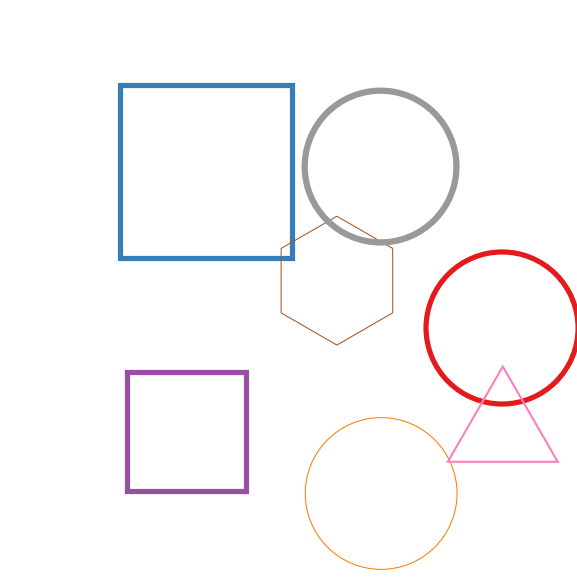[{"shape": "circle", "thickness": 2.5, "radius": 0.66, "center": [0.869, 0.431]}, {"shape": "square", "thickness": 2.5, "radius": 0.75, "center": [0.357, 0.702]}, {"shape": "square", "thickness": 2.5, "radius": 0.51, "center": [0.323, 0.252]}, {"shape": "circle", "thickness": 0.5, "radius": 0.66, "center": [0.66, 0.145]}, {"shape": "hexagon", "thickness": 0.5, "radius": 0.56, "center": [0.583, 0.513]}, {"shape": "triangle", "thickness": 1, "radius": 0.55, "center": [0.871, 0.254]}, {"shape": "circle", "thickness": 3, "radius": 0.66, "center": [0.659, 0.711]}]